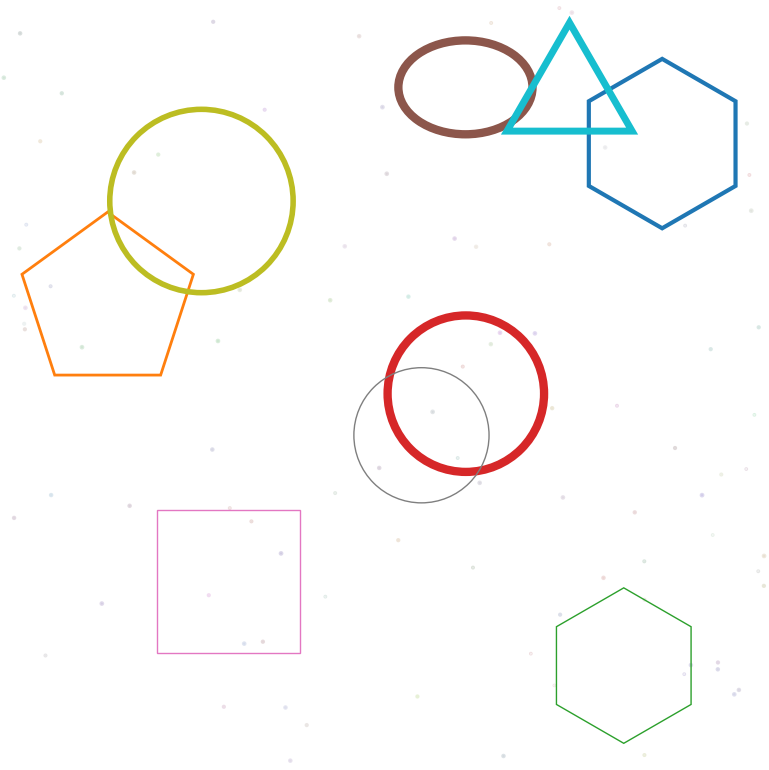[{"shape": "hexagon", "thickness": 1.5, "radius": 0.55, "center": [0.86, 0.814]}, {"shape": "pentagon", "thickness": 1, "radius": 0.59, "center": [0.14, 0.608]}, {"shape": "hexagon", "thickness": 0.5, "radius": 0.5, "center": [0.81, 0.136]}, {"shape": "circle", "thickness": 3, "radius": 0.51, "center": [0.605, 0.489]}, {"shape": "oval", "thickness": 3, "radius": 0.44, "center": [0.604, 0.887]}, {"shape": "square", "thickness": 0.5, "radius": 0.47, "center": [0.297, 0.245]}, {"shape": "circle", "thickness": 0.5, "radius": 0.44, "center": [0.547, 0.435]}, {"shape": "circle", "thickness": 2, "radius": 0.6, "center": [0.262, 0.739]}, {"shape": "triangle", "thickness": 2.5, "radius": 0.47, "center": [0.74, 0.877]}]